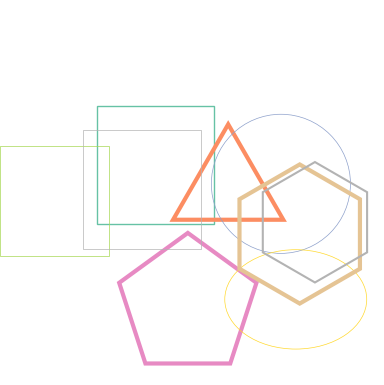[{"shape": "square", "thickness": 1, "radius": 0.76, "center": [0.404, 0.57]}, {"shape": "triangle", "thickness": 3, "radius": 0.83, "center": [0.593, 0.512]}, {"shape": "circle", "thickness": 0.5, "radius": 0.9, "center": [0.73, 0.523]}, {"shape": "pentagon", "thickness": 3, "radius": 0.94, "center": [0.488, 0.208]}, {"shape": "square", "thickness": 0.5, "radius": 0.71, "center": [0.142, 0.478]}, {"shape": "oval", "thickness": 0.5, "radius": 0.92, "center": [0.768, 0.222]}, {"shape": "hexagon", "thickness": 3, "radius": 0.9, "center": [0.778, 0.392]}, {"shape": "square", "thickness": 0.5, "radius": 0.77, "center": [0.369, 0.508]}, {"shape": "hexagon", "thickness": 1.5, "radius": 0.78, "center": [0.818, 0.423]}]